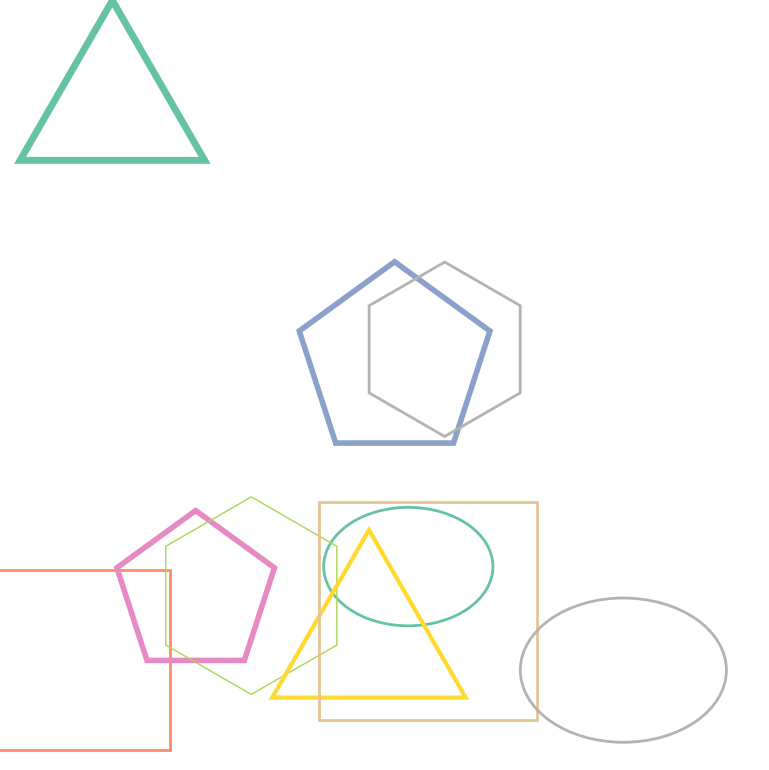[{"shape": "oval", "thickness": 1, "radius": 0.55, "center": [0.53, 0.264]}, {"shape": "triangle", "thickness": 2.5, "radius": 0.69, "center": [0.146, 0.861]}, {"shape": "square", "thickness": 1, "radius": 0.58, "center": [0.104, 0.143]}, {"shape": "pentagon", "thickness": 2, "radius": 0.65, "center": [0.512, 0.53]}, {"shape": "pentagon", "thickness": 2, "radius": 0.54, "center": [0.254, 0.229]}, {"shape": "hexagon", "thickness": 0.5, "radius": 0.64, "center": [0.326, 0.226]}, {"shape": "triangle", "thickness": 1.5, "radius": 0.73, "center": [0.479, 0.167]}, {"shape": "square", "thickness": 1, "radius": 0.71, "center": [0.555, 0.207]}, {"shape": "oval", "thickness": 1, "radius": 0.67, "center": [0.81, 0.13]}, {"shape": "hexagon", "thickness": 1, "radius": 0.57, "center": [0.577, 0.546]}]